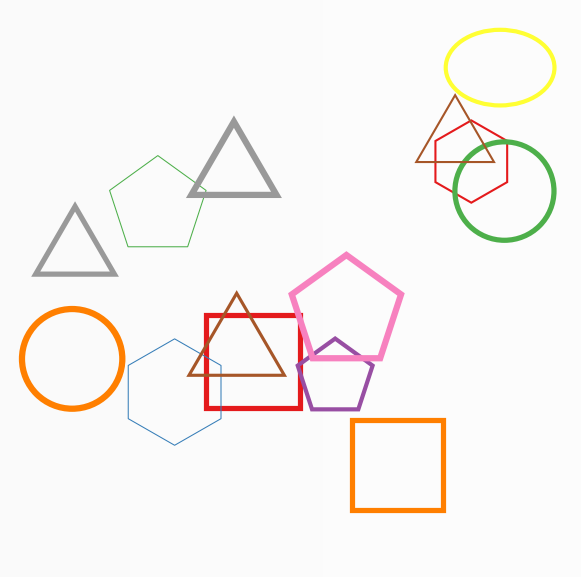[{"shape": "square", "thickness": 2.5, "radius": 0.41, "center": [0.435, 0.373]}, {"shape": "hexagon", "thickness": 1, "radius": 0.36, "center": [0.811, 0.719]}, {"shape": "hexagon", "thickness": 0.5, "radius": 0.46, "center": [0.3, 0.32]}, {"shape": "pentagon", "thickness": 0.5, "radius": 0.44, "center": [0.272, 0.642]}, {"shape": "circle", "thickness": 2.5, "radius": 0.43, "center": [0.868, 0.668]}, {"shape": "pentagon", "thickness": 2, "radius": 0.34, "center": [0.577, 0.345]}, {"shape": "circle", "thickness": 3, "radius": 0.43, "center": [0.124, 0.378]}, {"shape": "square", "thickness": 2.5, "radius": 0.39, "center": [0.684, 0.194]}, {"shape": "oval", "thickness": 2, "radius": 0.47, "center": [0.86, 0.882]}, {"shape": "triangle", "thickness": 1, "radius": 0.39, "center": [0.783, 0.757]}, {"shape": "triangle", "thickness": 1.5, "radius": 0.47, "center": [0.407, 0.397]}, {"shape": "pentagon", "thickness": 3, "radius": 0.49, "center": [0.596, 0.459]}, {"shape": "triangle", "thickness": 3, "radius": 0.42, "center": [0.402, 0.704]}, {"shape": "triangle", "thickness": 2.5, "radius": 0.39, "center": [0.129, 0.564]}]